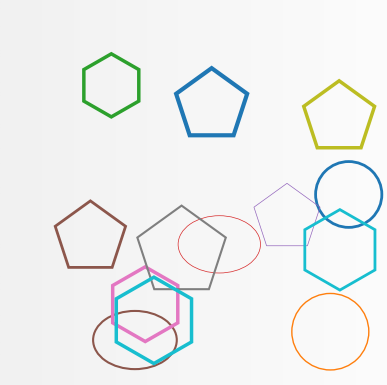[{"shape": "circle", "thickness": 2, "radius": 0.43, "center": [0.9, 0.495]}, {"shape": "pentagon", "thickness": 3, "radius": 0.48, "center": [0.546, 0.727]}, {"shape": "circle", "thickness": 1, "radius": 0.5, "center": [0.852, 0.138]}, {"shape": "hexagon", "thickness": 2.5, "radius": 0.41, "center": [0.287, 0.778]}, {"shape": "oval", "thickness": 0.5, "radius": 0.53, "center": [0.566, 0.365]}, {"shape": "pentagon", "thickness": 0.5, "radius": 0.45, "center": [0.741, 0.434]}, {"shape": "pentagon", "thickness": 2, "radius": 0.48, "center": [0.233, 0.383]}, {"shape": "oval", "thickness": 1.5, "radius": 0.54, "center": [0.348, 0.117]}, {"shape": "hexagon", "thickness": 2.5, "radius": 0.48, "center": [0.375, 0.21]}, {"shape": "pentagon", "thickness": 1.5, "radius": 0.6, "center": [0.469, 0.346]}, {"shape": "pentagon", "thickness": 2.5, "radius": 0.48, "center": [0.875, 0.694]}, {"shape": "hexagon", "thickness": 2, "radius": 0.52, "center": [0.877, 0.351]}, {"shape": "hexagon", "thickness": 2.5, "radius": 0.56, "center": [0.397, 0.168]}]